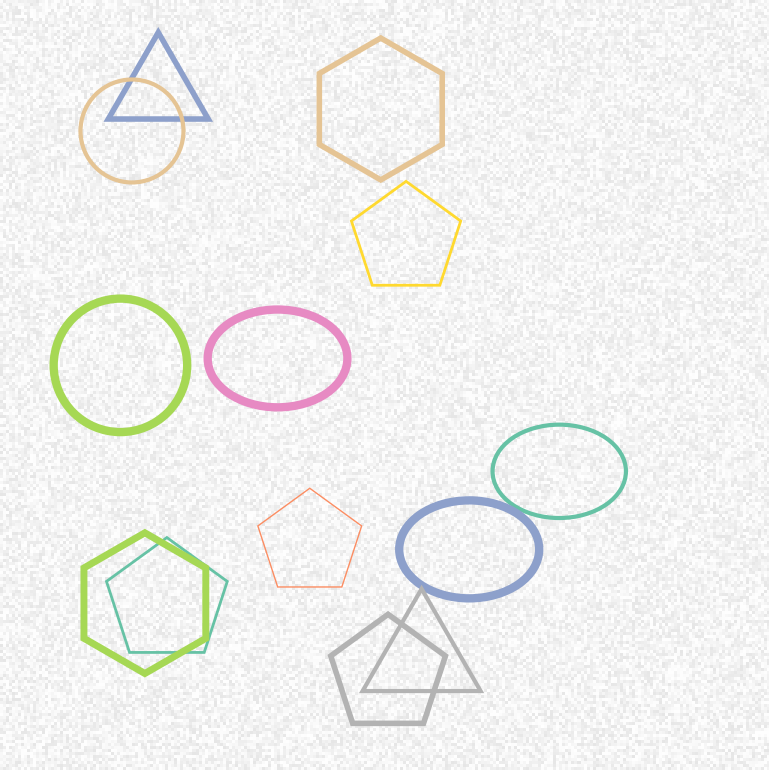[{"shape": "pentagon", "thickness": 1, "radius": 0.41, "center": [0.217, 0.219]}, {"shape": "oval", "thickness": 1.5, "radius": 0.43, "center": [0.726, 0.388]}, {"shape": "pentagon", "thickness": 0.5, "radius": 0.35, "center": [0.402, 0.295]}, {"shape": "triangle", "thickness": 2, "radius": 0.37, "center": [0.206, 0.883]}, {"shape": "oval", "thickness": 3, "radius": 0.45, "center": [0.609, 0.287]}, {"shape": "oval", "thickness": 3, "radius": 0.45, "center": [0.36, 0.535]}, {"shape": "circle", "thickness": 3, "radius": 0.43, "center": [0.156, 0.526]}, {"shape": "hexagon", "thickness": 2.5, "radius": 0.46, "center": [0.188, 0.217]}, {"shape": "pentagon", "thickness": 1, "radius": 0.37, "center": [0.527, 0.69]}, {"shape": "hexagon", "thickness": 2, "radius": 0.46, "center": [0.495, 0.858]}, {"shape": "circle", "thickness": 1.5, "radius": 0.33, "center": [0.171, 0.83]}, {"shape": "triangle", "thickness": 1.5, "radius": 0.44, "center": [0.548, 0.147]}, {"shape": "pentagon", "thickness": 2, "radius": 0.39, "center": [0.504, 0.124]}]